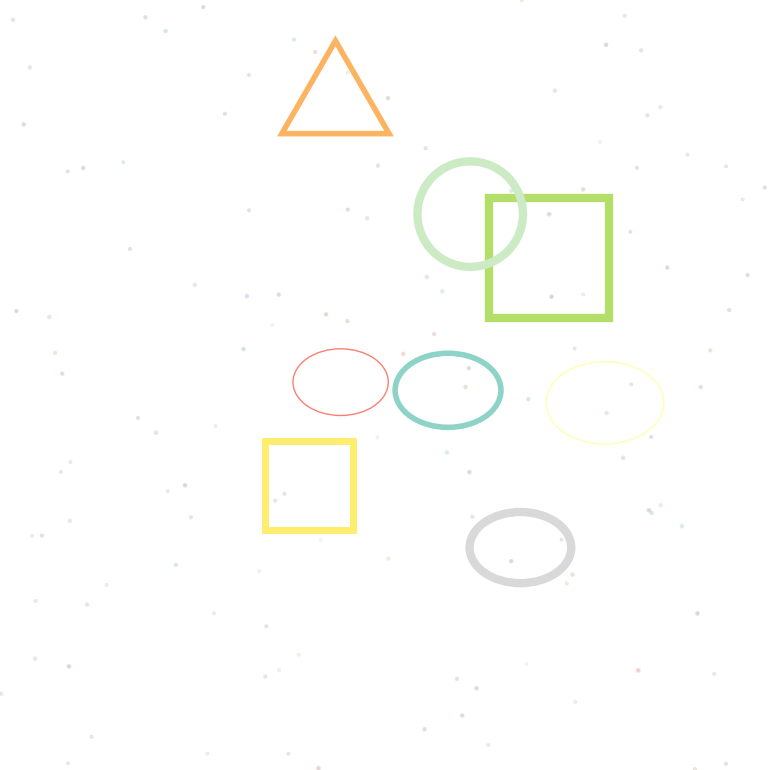[{"shape": "oval", "thickness": 2, "radius": 0.34, "center": [0.582, 0.493]}, {"shape": "oval", "thickness": 0.5, "radius": 0.38, "center": [0.786, 0.477]}, {"shape": "oval", "thickness": 0.5, "radius": 0.31, "center": [0.442, 0.504]}, {"shape": "triangle", "thickness": 2, "radius": 0.4, "center": [0.436, 0.867]}, {"shape": "square", "thickness": 3, "radius": 0.39, "center": [0.713, 0.665]}, {"shape": "oval", "thickness": 3, "radius": 0.33, "center": [0.676, 0.289]}, {"shape": "circle", "thickness": 3, "radius": 0.34, "center": [0.611, 0.722]}, {"shape": "square", "thickness": 2.5, "radius": 0.29, "center": [0.401, 0.37]}]